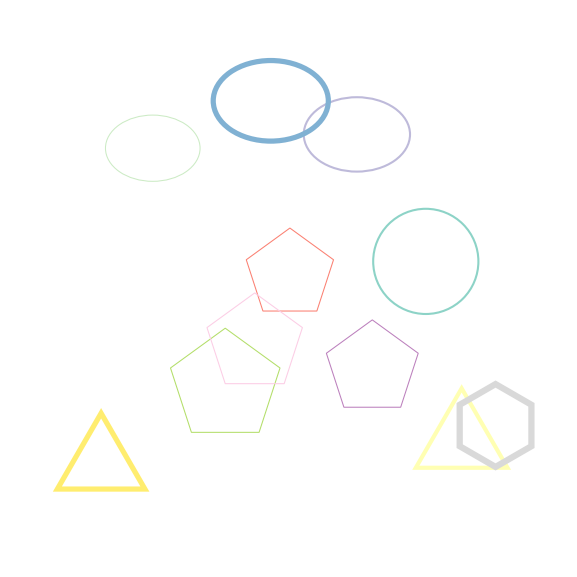[{"shape": "circle", "thickness": 1, "radius": 0.46, "center": [0.737, 0.547]}, {"shape": "triangle", "thickness": 2, "radius": 0.46, "center": [0.799, 0.235]}, {"shape": "oval", "thickness": 1, "radius": 0.46, "center": [0.618, 0.766]}, {"shape": "pentagon", "thickness": 0.5, "radius": 0.4, "center": [0.502, 0.525]}, {"shape": "oval", "thickness": 2.5, "radius": 0.5, "center": [0.469, 0.825]}, {"shape": "pentagon", "thickness": 0.5, "radius": 0.5, "center": [0.39, 0.331]}, {"shape": "pentagon", "thickness": 0.5, "radius": 0.43, "center": [0.441, 0.405]}, {"shape": "hexagon", "thickness": 3, "radius": 0.36, "center": [0.858, 0.262]}, {"shape": "pentagon", "thickness": 0.5, "radius": 0.42, "center": [0.645, 0.362]}, {"shape": "oval", "thickness": 0.5, "radius": 0.41, "center": [0.265, 0.742]}, {"shape": "triangle", "thickness": 2.5, "radius": 0.44, "center": [0.175, 0.196]}]